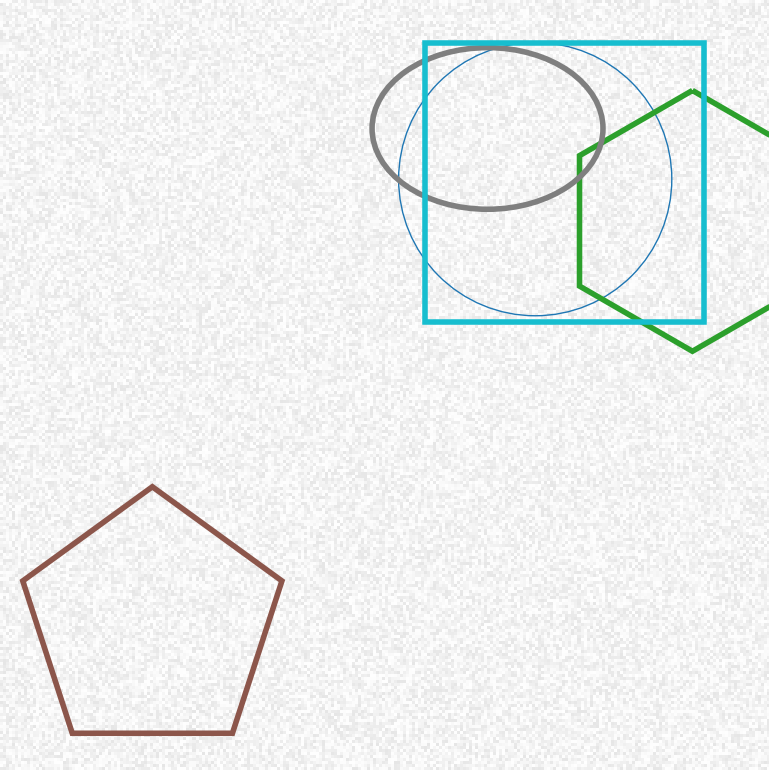[{"shape": "circle", "thickness": 0.5, "radius": 0.89, "center": [0.695, 0.767]}, {"shape": "hexagon", "thickness": 2, "radius": 0.85, "center": [0.899, 0.713]}, {"shape": "pentagon", "thickness": 2, "radius": 0.88, "center": [0.198, 0.191]}, {"shape": "oval", "thickness": 2, "radius": 0.75, "center": [0.633, 0.833]}, {"shape": "square", "thickness": 2, "radius": 0.9, "center": [0.733, 0.763]}]